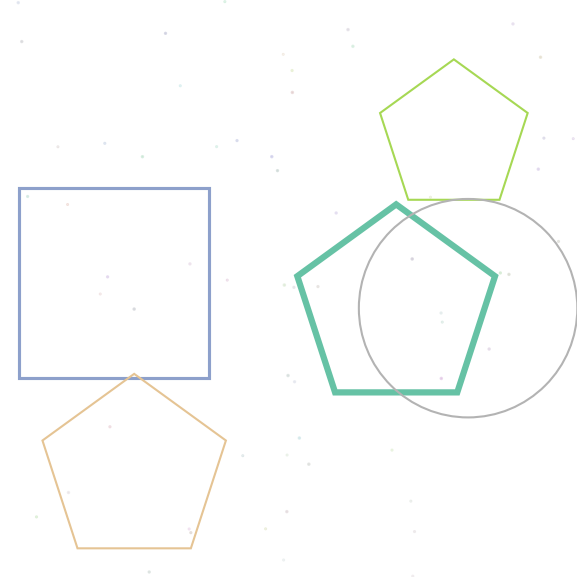[{"shape": "pentagon", "thickness": 3, "radius": 0.9, "center": [0.686, 0.465]}, {"shape": "square", "thickness": 1.5, "radius": 0.82, "center": [0.197, 0.509]}, {"shape": "pentagon", "thickness": 1, "radius": 0.67, "center": [0.786, 0.762]}, {"shape": "pentagon", "thickness": 1, "radius": 0.83, "center": [0.232, 0.185]}, {"shape": "circle", "thickness": 1, "radius": 0.95, "center": [0.811, 0.465]}]